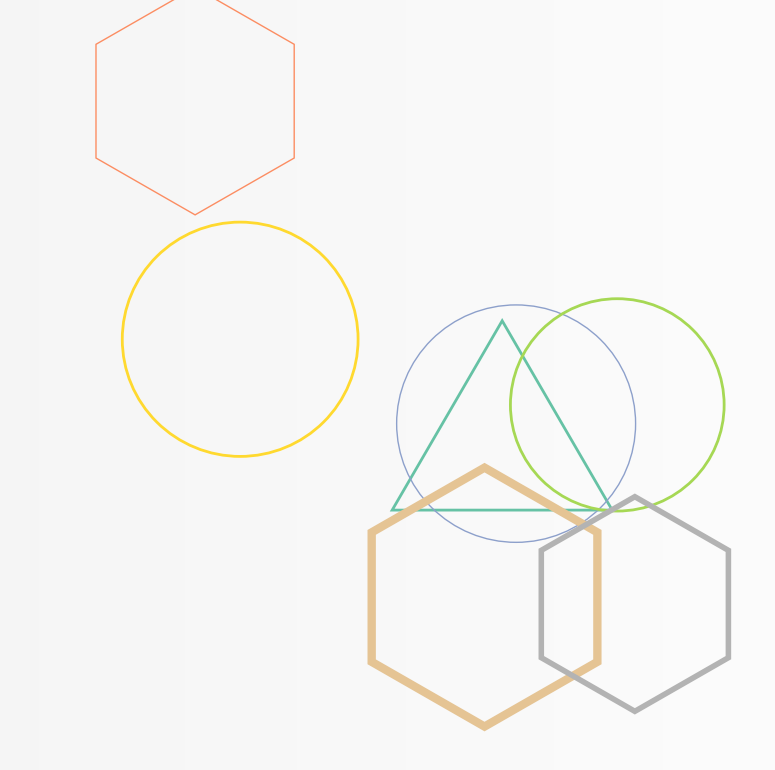[{"shape": "triangle", "thickness": 1, "radius": 0.82, "center": [0.648, 0.419]}, {"shape": "hexagon", "thickness": 0.5, "radius": 0.74, "center": [0.252, 0.869]}, {"shape": "circle", "thickness": 0.5, "radius": 0.77, "center": [0.666, 0.45]}, {"shape": "circle", "thickness": 1, "radius": 0.69, "center": [0.796, 0.474]}, {"shape": "circle", "thickness": 1, "radius": 0.76, "center": [0.31, 0.559]}, {"shape": "hexagon", "thickness": 3, "radius": 0.84, "center": [0.625, 0.225]}, {"shape": "hexagon", "thickness": 2, "radius": 0.7, "center": [0.819, 0.216]}]